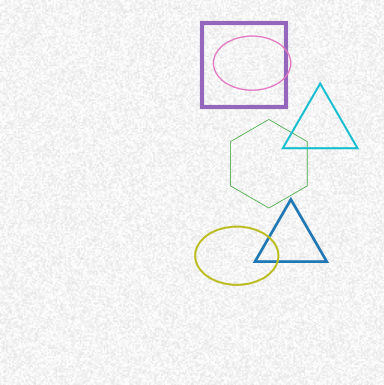[{"shape": "triangle", "thickness": 2, "radius": 0.54, "center": [0.756, 0.374]}, {"shape": "hexagon", "thickness": 0.5, "radius": 0.58, "center": [0.698, 0.575]}, {"shape": "square", "thickness": 3, "radius": 0.55, "center": [0.635, 0.832]}, {"shape": "oval", "thickness": 1, "radius": 0.5, "center": [0.655, 0.836]}, {"shape": "oval", "thickness": 1.5, "radius": 0.54, "center": [0.615, 0.336]}, {"shape": "triangle", "thickness": 1.5, "radius": 0.56, "center": [0.832, 0.671]}]